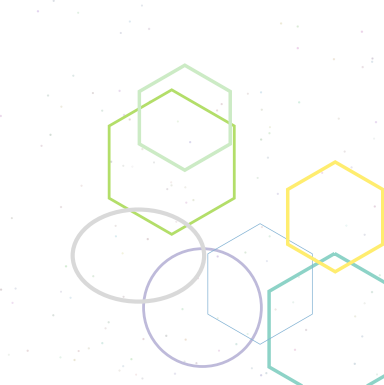[{"shape": "hexagon", "thickness": 2.5, "radius": 0.98, "center": [0.869, 0.145]}, {"shape": "circle", "thickness": 2, "radius": 0.76, "center": [0.526, 0.201]}, {"shape": "hexagon", "thickness": 0.5, "radius": 0.78, "center": [0.676, 0.262]}, {"shape": "hexagon", "thickness": 2, "radius": 0.94, "center": [0.446, 0.579]}, {"shape": "oval", "thickness": 3, "radius": 0.85, "center": [0.359, 0.336]}, {"shape": "hexagon", "thickness": 2.5, "radius": 0.68, "center": [0.48, 0.694]}, {"shape": "hexagon", "thickness": 2.5, "radius": 0.71, "center": [0.871, 0.437]}]